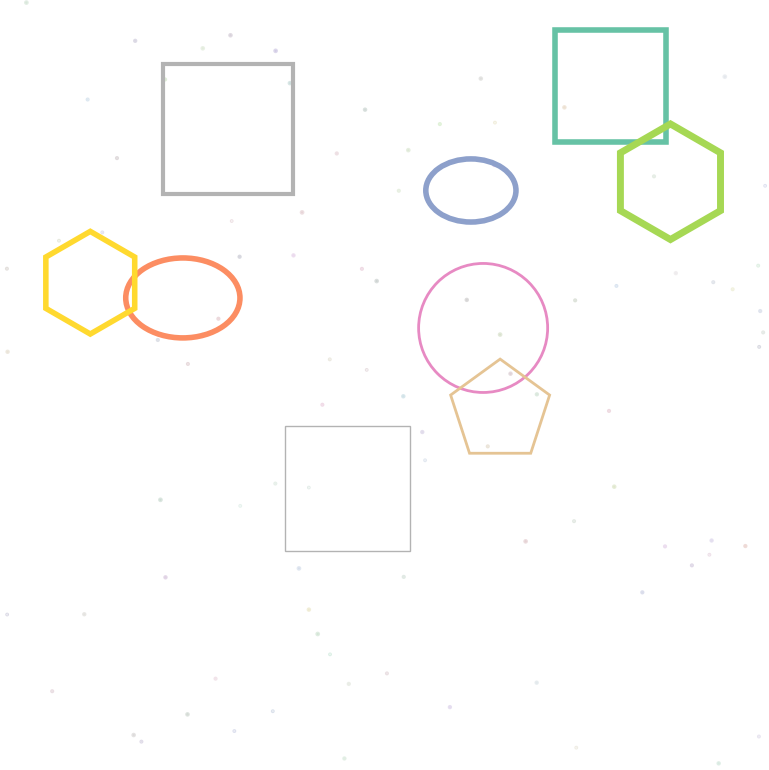[{"shape": "square", "thickness": 2, "radius": 0.36, "center": [0.793, 0.888]}, {"shape": "oval", "thickness": 2, "radius": 0.37, "center": [0.237, 0.613]}, {"shape": "oval", "thickness": 2, "radius": 0.29, "center": [0.612, 0.753]}, {"shape": "circle", "thickness": 1, "radius": 0.42, "center": [0.627, 0.574]}, {"shape": "hexagon", "thickness": 2.5, "radius": 0.38, "center": [0.871, 0.764]}, {"shape": "hexagon", "thickness": 2, "radius": 0.33, "center": [0.117, 0.633]}, {"shape": "pentagon", "thickness": 1, "radius": 0.34, "center": [0.65, 0.466]}, {"shape": "square", "thickness": 1.5, "radius": 0.42, "center": [0.296, 0.832]}, {"shape": "square", "thickness": 0.5, "radius": 0.41, "center": [0.451, 0.365]}]